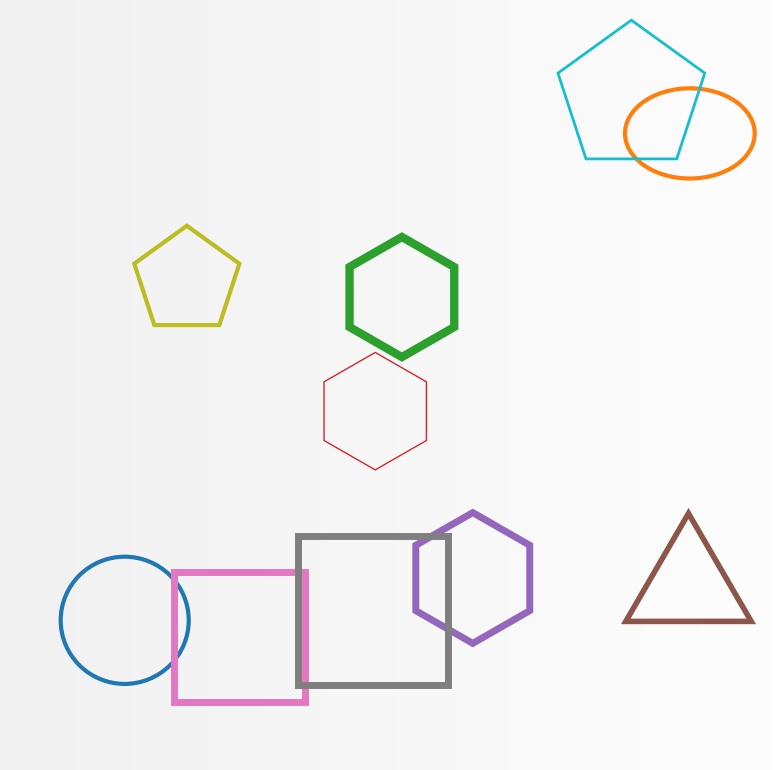[{"shape": "circle", "thickness": 1.5, "radius": 0.41, "center": [0.161, 0.194]}, {"shape": "oval", "thickness": 1.5, "radius": 0.42, "center": [0.89, 0.827]}, {"shape": "hexagon", "thickness": 3, "radius": 0.39, "center": [0.519, 0.614]}, {"shape": "hexagon", "thickness": 0.5, "radius": 0.38, "center": [0.484, 0.466]}, {"shape": "hexagon", "thickness": 2.5, "radius": 0.42, "center": [0.61, 0.249]}, {"shape": "triangle", "thickness": 2, "radius": 0.47, "center": [0.888, 0.24]}, {"shape": "square", "thickness": 2.5, "radius": 0.42, "center": [0.31, 0.173]}, {"shape": "square", "thickness": 2.5, "radius": 0.48, "center": [0.481, 0.207]}, {"shape": "pentagon", "thickness": 1.5, "radius": 0.36, "center": [0.241, 0.636]}, {"shape": "pentagon", "thickness": 1, "radius": 0.5, "center": [0.815, 0.874]}]